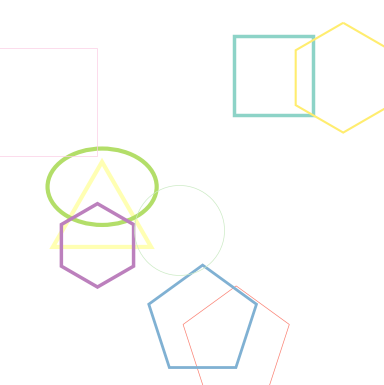[{"shape": "square", "thickness": 2.5, "radius": 0.51, "center": [0.711, 0.803]}, {"shape": "triangle", "thickness": 3, "radius": 0.74, "center": [0.265, 0.432]}, {"shape": "pentagon", "thickness": 0.5, "radius": 0.73, "center": [0.613, 0.112]}, {"shape": "pentagon", "thickness": 2, "radius": 0.74, "center": [0.526, 0.164]}, {"shape": "oval", "thickness": 3, "radius": 0.71, "center": [0.265, 0.515]}, {"shape": "square", "thickness": 0.5, "radius": 0.7, "center": [0.111, 0.736]}, {"shape": "hexagon", "thickness": 2.5, "radius": 0.54, "center": [0.253, 0.363]}, {"shape": "circle", "thickness": 0.5, "radius": 0.58, "center": [0.466, 0.401]}, {"shape": "hexagon", "thickness": 1.5, "radius": 0.71, "center": [0.891, 0.798]}]